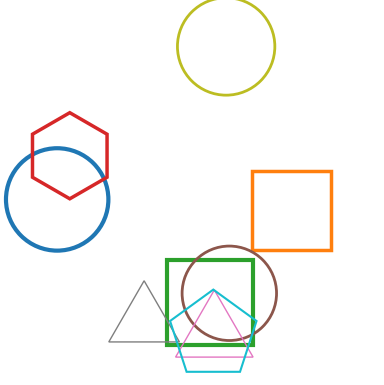[{"shape": "circle", "thickness": 3, "radius": 0.66, "center": [0.149, 0.482]}, {"shape": "square", "thickness": 2.5, "radius": 0.52, "center": [0.756, 0.453]}, {"shape": "square", "thickness": 3, "radius": 0.55, "center": [0.545, 0.214]}, {"shape": "hexagon", "thickness": 2.5, "radius": 0.56, "center": [0.181, 0.595]}, {"shape": "circle", "thickness": 2, "radius": 0.61, "center": [0.596, 0.238]}, {"shape": "triangle", "thickness": 1, "radius": 0.58, "center": [0.557, 0.131]}, {"shape": "triangle", "thickness": 1, "radius": 0.53, "center": [0.374, 0.165]}, {"shape": "circle", "thickness": 2, "radius": 0.63, "center": [0.587, 0.879]}, {"shape": "pentagon", "thickness": 1.5, "radius": 0.59, "center": [0.554, 0.13]}]